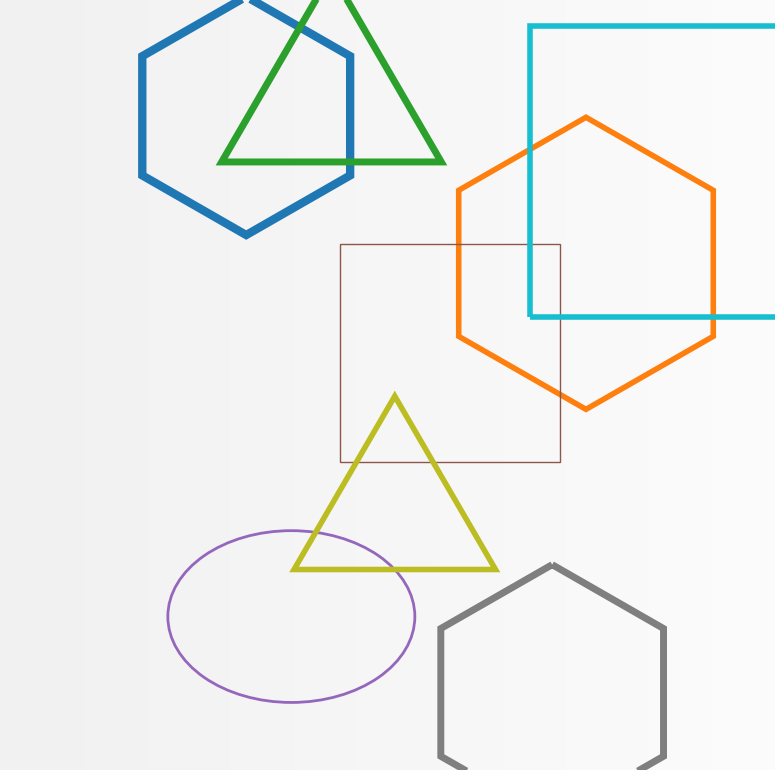[{"shape": "hexagon", "thickness": 3, "radius": 0.77, "center": [0.318, 0.85]}, {"shape": "hexagon", "thickness": 2, "radius": 0.95, "center": [0.756, 0.658]}, {"shape": "triangle", "thickness": 2.5, "radius": 0.82, "center": [0.428, 0.871]}, {"shape": "oval", "thickness": 1, "radius": 0.8, "center": [0.376, 0.199]}, {"shape": "square", "thickness": 0.5, "radius": 0.71, "center": [0.58, 0.542]}, {"shape": "hexagon", "thickness": 2.5, "radius": 0.83, "center": [0.712, 0.101]}, {"shape": "triangle", "thickness": 2, "radius": 0.75, "center": [0.509, 0.335]}, {"shape": "square", "thickness": 2, "radius": 0.95, "center": [0.873, 0.777]}]